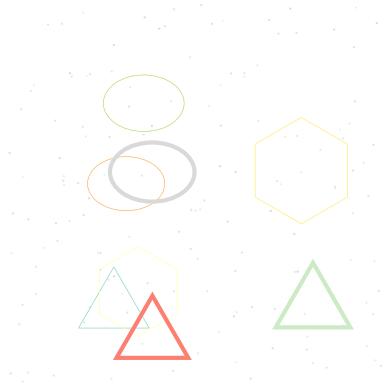[{"shape": "triangle", "thickness": 0.5, "radius": 0.53, "center": [0.296, 0.201]}, {"shape": "hexagon", "thickness": 0.5, "radius": 0.58, "center": [0.359, 0.242]}, {"shape": "triangle", "thickness": 3, "radius": 0.54, "center": [0.396, 0.124]}, {"shape": "oval", "thickness": 0.5, "radius": 0.5, "center": [0.328, 0.523]}, {"shape": "oval", "thickness": 0.5, "radius": 0.52, "center": [0.373, 0.732]}, {"shape": "oval", "thickness": 3, "radius": 0.55, "center": [0.395, 0.553]}, {"shape": "triangle", "thickness": 3, "radius": 0.56, "center": [0.813, 0.206]}, {"shape": "hexagon", "thickness": 0.5, "radius": 0.69, "center": [0.783, 0.557]}]